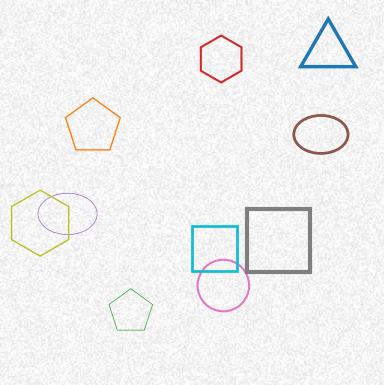[{"shape": "triangle", "thickness": 2.5, "radius": 0.41, "center": [0.853, 0.868]}, {"shape": "pentagon", "thickness": 1, "radius": 0.37, "center": [0.241, 0.671]}, {"shape": "pentagon", "thickness": 0.5, "radius": 0.3, "center": [0.34, 0.191]}, {"shape": "hexagon", "thickness": 1.5, "radius": 0.3, "center": [0.574, 0.847]}, {"shape": "oval", "thickness": 0.5, "radius": 0.38, "center": [0.175, 0.444]}, {"shape": "oval", "thickness": 2, "radius": 0.35, "center": [0.834, 0.651]}, {"shape": "circle", "thickness": 1.5, "radius": 0.33, "center": [0.58, 0.258]}, {"shape": "square", "thickness": 3, "radius": 0.4, "center": [0.723, 0.375]}, {"shape": "hexagon", "thickness": 1, "radius": 0.43, "center": [0.104, 0.421]}, {"shape": "square", "thickness": 2, "radius": 0.29, "center": [0.558, 0.354]}]